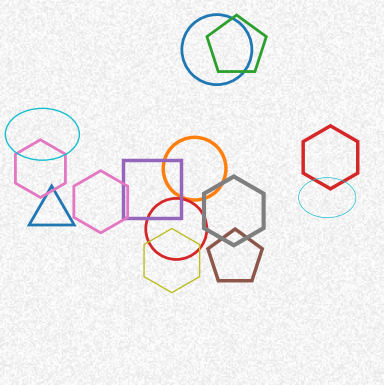[{"shape": "triangle", "thickness": 2, "radius": 0.34, "center": [0.134, 0.449]}, {"shape": "circle", "thickness": 2, "radius": 0.45, "center": [0.563, 0.871]}, {"shape": "circle", "thickness": 2.5, "radius": 0.41, "center": [0.505, 0.562]}, {"shape": "pentagon", "thickness": 2, "radius": 0.41, "center": [0.615, 0.88]}, {"shape": "hexagon", "thickness": 2.5, "radius": 0.41, "center": [0.858, 0.591]}, {"shape": "circle", "thickness": 2, "radius": 0.4, "center": [0.458, 0.405]}, {"shape": "square", "thickness": 2.5, "radius": 0.38, "center": [0.395, 0.509]}, {"shape": "pentagon", "thickness": 2.5, "radius": 0.37, "center": [0.611, 0.331]}, {"shape": "hexagon", "thickness": 2, "radius": 0.37, "center": [0.105, 0.562]}, {"shape": "hexagon", "thickness": 2, "radius": 0.4, "center": [0.262, 0.476]}, {"shape": "hexagon", "thickness": 3, "radius": 0.45, "center": [0.607, 0.452]}, {"shape": "hexagon", "thickness": 1, "radius": 0.42, "center": [0.446, 0.323]}, {"shape": "oval", "thickness": 1, "radius": 0.48, "center": [0.11, 0.651]}, {"shape": "oval", "thickness": 0.5, "radius": 0.37, "center": [0.85, 0.487]}]